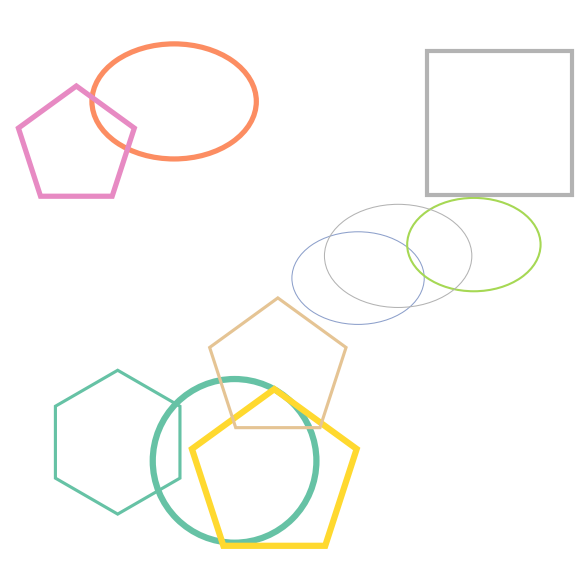[{"shape": "circle", "thickness": 3, "radius": 0.71, "center": [0.406, 0.201]}, {"shape": "hexagon", "thickness": 1.5, "radius": 0.62, "center": [0.204, 0.233]}, {"shape": "oval", "thickness": 2.5, "radius": 0.71, "center": [0.302, 0.824]}, {"shape": "oval", "thickness": 0.5, "radius": 0.57, "center": [0.62, 0.518]}, {"shape": "pentagon", "thickness": 2.5, "radius": 0.53, "center": [0.132, 0.745]}, {"shape": "oval", "thickness": 1, "radius": 0.58, "center": [0.821, 0.576]}, {"shape": "pentagon", "thickness": 3, "radius": 0.75, "center": [0.475, 0.175]}, {"shape": "pentagon", "thickness": 1.5, "radius": 0.62, "center": [0.481, 0.359]}, {"shape": "oval", "thickness": 0.5, "radius": 0.64, "center": [0.689, 0.556]}, {"shape": "square", "thickness": 2, "radius": 0.63, "center": [0.865, 0.786]}]